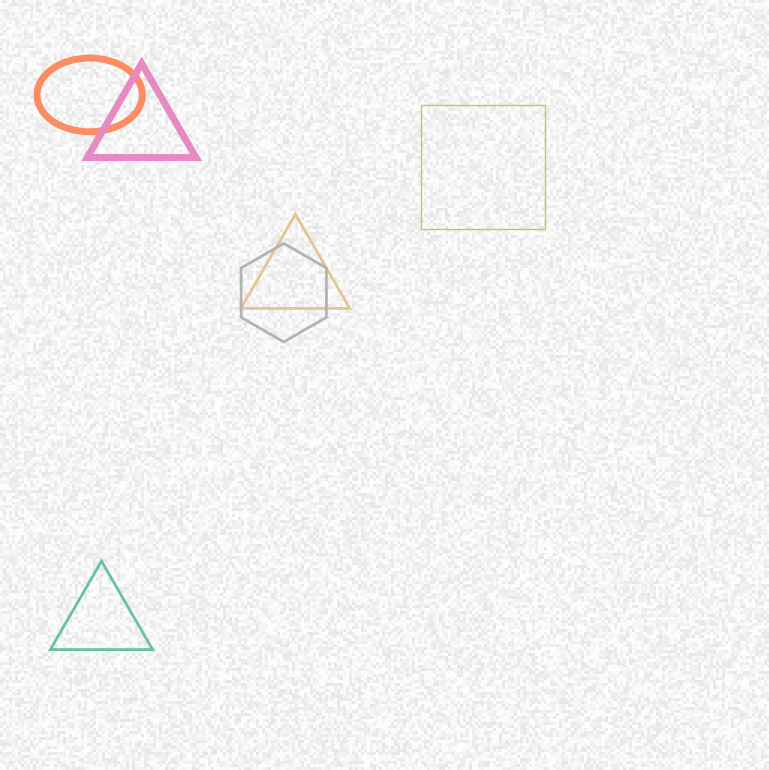[{"shape": "triangle", "thickness": 1, "radius": 0.38, "center": [0.132, 0.195]}, {"shape": "oval", "thickness": 2.5, "radius": 0.34, "center": [0.116, 0.877]}, {"shape": "triangle", "thickness": 2.5, "radius": 0.41, "center": [0.184, 0.836]}, {"shape": "square", "thickness": 0.5, "radius": 0.4, "center": [0.627, 0.783]}, {"shape": "triangle", "thickness": 1, "radius": 0.41, "center": [0.384, 0.64]}, {"shape": "hexagon", "thickness": 1, "radius": 0.32, "center": [0.369, 0.62]}]